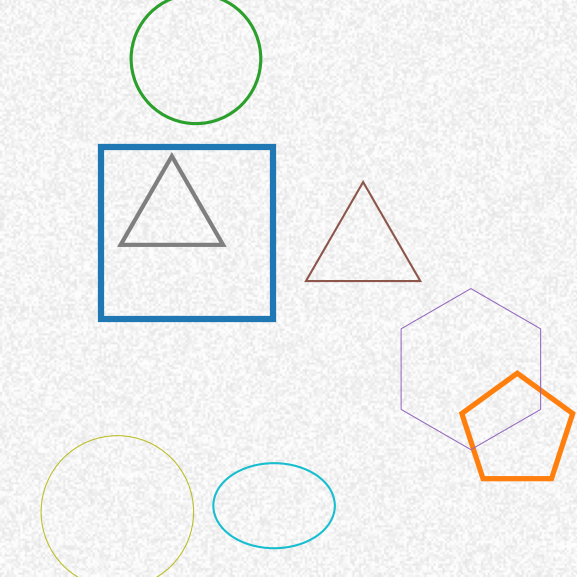[{"shape": "square", "thickness": 3, "radius": 0.75, "center": [0.325, 0.596]}, {"shape": "pentagon", "thickness": 2.5, "radius": 0.5, "center": [0.896, 0.252]}, {"shape": "circle", "thickness": 1.5, "radius": 0.56, "center": [0.339, 0.897]}, {"shape": "hexagon", "thickness": 0.5, "radius": 0.7, "center": [0.815, 0.36]}, {"shape": "triangle", "thickness": 1, "radius": 0.57, "center": [0.629, 0.57]}, {"shape": "triangle", "thickness": 2, "radius": 0.51, "center": [0.298, 0.626]}, {"shape": "circle", "thickness": 0.5, "radius": 0.66, "center": [0.203, 0.113]}, {"shape": "oval", "thickness": 1, "radius": 0.53, "center": [0.475, 0.123]}]